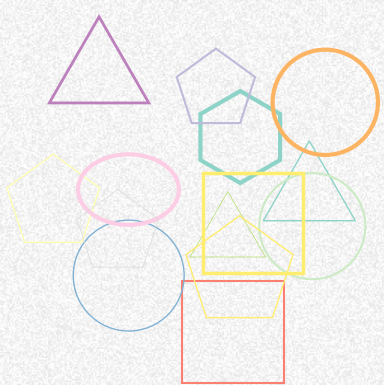[{"shape": "hexagon", "thickness": 3, "radius": 0.6, "center": [0.624, 0.644]}, {"shape": "triangle", "thickness": 1, "radius": 0.69, "center": [0.803, 0.496]}, {"shape": "pentagon", "thickness": 1, "radius": 0.63, "center": [0.138, 0.473]}, {"shape": "pentagon", "thickness": 1.5, "radius": 0.54, "center": [0.561, 0.767]}, {"shape": "square", "thickness": 1.5, "radius": 0.66, "center": [0.604, 0.137]}, {"shape": "circle", "thickness": 1, "radius": 0.72, "center": [0.334, 0.284]}, {"shape": "circle", "thickness": 3, "radius": 0.68, "center": [0.845, 0.734]}, {"shape": "triangle", "thickness": 0.5, "radius": 0.57, "center": [0.592, 0.389]}, {"shape": "oval", "thickness": 3, "radius": 0.65, "center": [0.334, 0.508]}, {"shape": "pentagon", "thickness": 0.5, "radius": 0.56, "center": [0.306, 0.396]}, {"shape": "triangle", "thickness": 2, "radius": 0.75, "center": [0.257, 0.807]}, {"shape": "circle", "thickness": 1.5, "radius": 0.69, "center": [0.811, 0.412]}, {"shape": "square", "thickness": 2.5, "radius": 0.65, "center": [0.657, 0.42]}, {"shape": "pentagon", "thickness": 1, "radius": 0.73, "center": [0.622, 0.293]}]